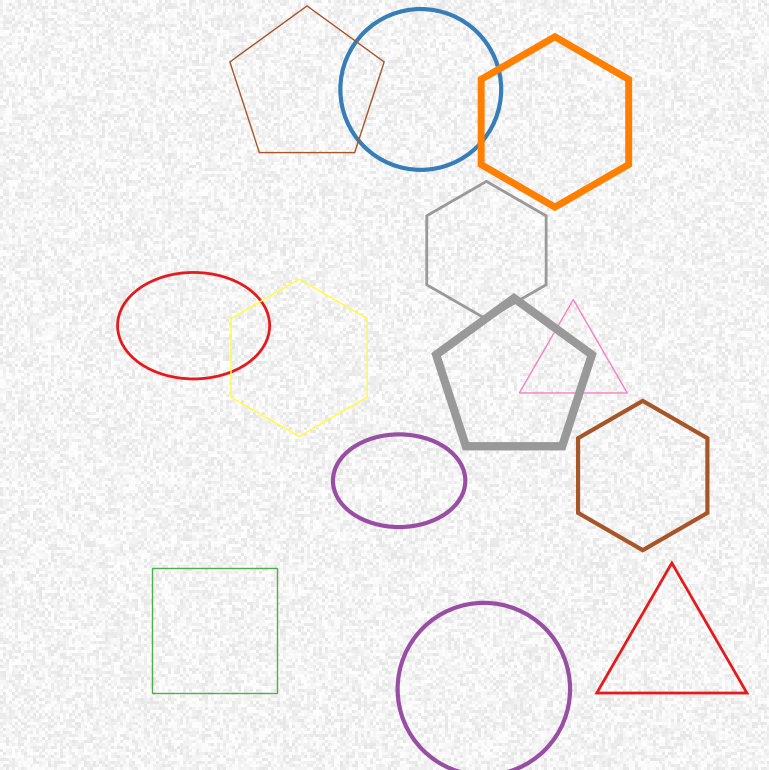[{"shape": "oval", "thickness": 1, "radius": 0.49, "center": [0.251, 0.577]}, {"shape": "triangle", "thickness": 1, "radius": 0.56, "center": [0.873, 0.156]}, {"shape": "circle", "thickness": 1.5, "radius": 0.52, "center": [0.546, 0.884]}, {"shape": "square", "thickness": 0.5, "radius": 0.41, "center": [0.278, 0.182]}, {"shape": "circle", "thickness": 1.5, "radius": 0.56, "center": [0.628, 0.105]}, {"shape": "oval", "thickness": 1.5, "radius": 0.43, "center": [0.518, 0.376]}, {"shape": "hexagon", "thickness": 2.5, "radius": 0.55, "center": [0.721, 0.842]}, {"shape": "hexagon", "thickness": 0.5, "radius": 0.51, "center": [0.388, 0.535]}, {"shape": "hexagon", "thickness": 1.5, "radius": 0.48, "center": [0.835, 0.382]}, {"shape": "pentagon", "thickness": 0.5, "radius": 0.53, "center": [0.399, 0.887]}, {"shape": "triangle", "thickness": 0.5, "radius": 0.4, "center": [0.745, 0.53]}, {"shape": "pentagon", "thickness": 3, "radius": 0.53, "center": [0.668, 0.506]}, {"shape": "hexagon", "thickness": 1, "radius": 0.45, "center": [0.632, 0.675]}]